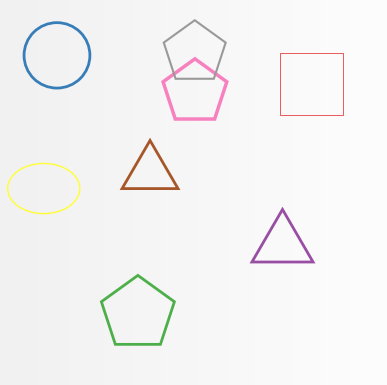[{"shape": "square", "thickness": 0.5, "radius": 0.4, "center": [0.804, 0.781]}, {"shape": "circle", "thickness": 2, "radius": 0.42, "center": [0.147, 0.856]}, {"shape": "pentagon", "thickness": 2, "radius": 0.5, "center": [0.356, 0.186]}, {"shape": "triangle", "thickness": 2, "radius": 0.46, "center": [0.729, 0.365]}, {"shape": "oval", "thickness": 1, "radius": 0.47, "center": [0.113, 0.51]}, {"shape": "triangle", "thickness": 2, "radius": 0.42, "center": [0.387, 0.552]}, {"shape": "pentagon", "thickness": 2.5, "radius": 0.43, "center": [0.503, 0.761]}, {"shape": "pentagon", "thickness": 1.5, "radius": 0.42, "center": [0.502, 0.863]}]